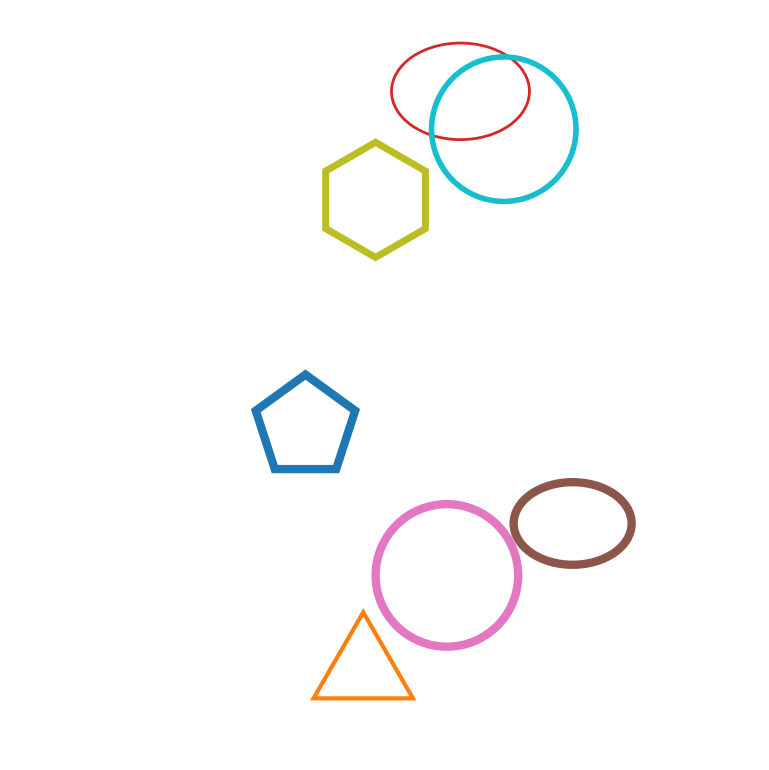[{"shape": "pentagon", "thickness": 3, "radius": 0.34, "center": [0.397, 0.446]}, {"shape": "triangle", "thickness": 1.5, "radius": 0.37, "center": [0.472, 0.13]}, {"shape": "oval", "thickness": 1, "radius": 0.45, "center": [0.598, 0.881]}, {"shape": "oval", "thickness": 3, "radius": 0.38, "center": [0.744, 0.32]}, {"shape": "circle", "thickness": 3, "radius": 0.46, "center": [0.58, 0.253]}, {"shape": "hexagon", "thickness": 2.5, "radius": 0.37, "center": [0.488, 0.74]}, {"shape": "circle", "thickness": 2, "radius": 0.47, "center": [0.654, 0.832]}]